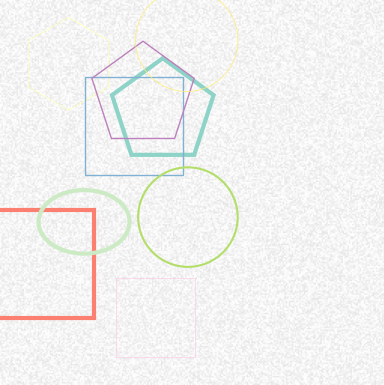[{"shape": "pentagon", "thickness": 3, "radius": 0.69, "center": [0.423, 0.71]}, {"shape": "hexagon", "thickness": 0.5, "radius": 0.6, "center": [0.178, 0.834]}, {"shape": "square", "thickness": 3, "radius": 0.7, "center": [0.105, 0.315]}, {"shape": "square", "thickness": 1, "radius": 0.64, "center": [0.349, 0.672]}, {"shape": "circle", "thickness": 1.5, "radius": 0.65, "center": [0.488, 0.436]}, {"shape": "square", "thickness": 0.5, "radius": 0.51, "center": [0.404, 0.175]}, {"shape": "pentagon", "thickness": 1, "radius": 0.7, "center": [0.371, 0.753]}, {"shape": "oval", "thickness": 3, "radius": 0.59, "center": [0.218, 0.424]}, {"shape": "circle", "thickness": 0.5, "radius": 0.67, "center": [0.485, 0.895]}]